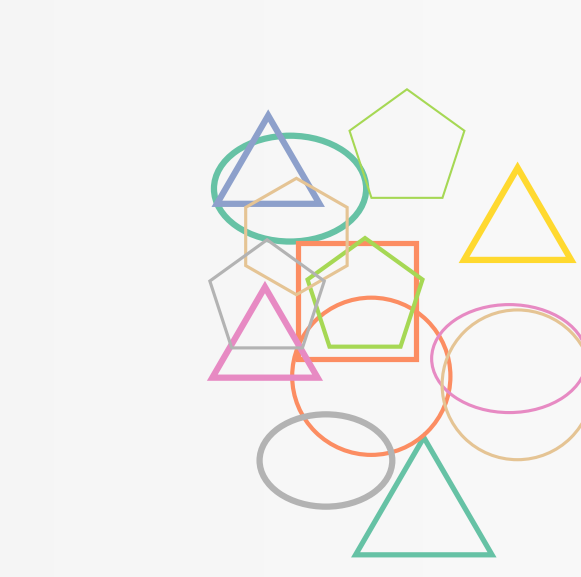[{"shape": "oval", "thickness": 3, "radius": 0.65, "center": [0.499, 0.673]}, {"shape": "triangle", "thickness": 2.5, "radius": 0.68, "center": [0.729, 0.106]}, {"shape": "circle", "thickness": 2, "radius": 0.68, "center": [0.639, 0.348]}, {"shape": "square", "thickness": 2.5, "radius": 0.5, "center": [0.614, 0.478]}, {"shape": "triangle", "thickness": 3, "radius": 0.51, "center": [0.461, 0.697]}, {"shape": "oval", "thickness": 1.5, "radius": 0.67, "center": [0.876, 0.378]}, {"shape": "triangle", "thickness": 3, "radius": 0.52, "center": [0.456, 0.397]}, {"shape": "pentagon", "thickness": 2, "radius": 0.52, "center": [0.628, 0.483]}, {"shape": "pentagon", "thickness": 1, "radius": 0.52, "center": [0.7, 0.741]}, {"shape": "triangle", "thickness": 3, "radius": 0.53, "center": [0.89, 0.602]}, {"shape": "circle", "thickness": 1.5, "radius": 0.65, "center": [0.89, 0.333]}, {"shape": "hexagon", "thickness": 1.5, "radius": 0.5, "center": [0.51, 0.59]}, {"shape": "oval", "thickness": 3, "radius": 0.57, "center": [0.561, 0.202]}, {"shape": "pentagon", "thickness": 1.5, "radius": 0.52, "center": [0.459, 0.48]}]